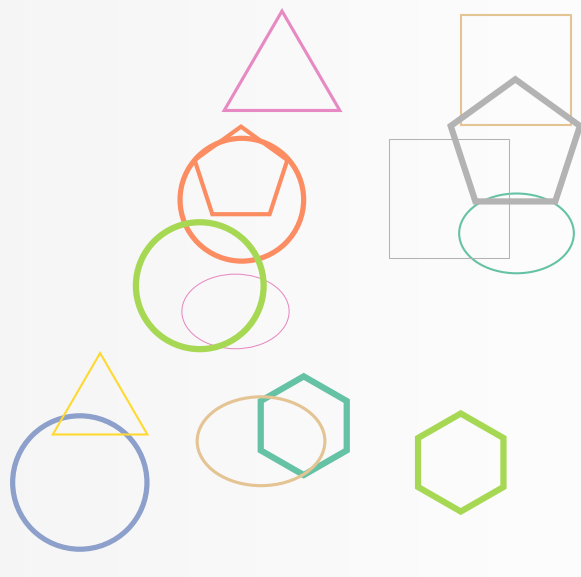[{"shape": "hexagon", "thickness": 3, "radius": 0.43, "center": [0.523, 0.262]}, {"shape": "oval", "thickness": 1, "radius": 0.49, "center": [0.889, 0.595]}, {"shape": "circle", "thickness": 2.5, "radius": 0.53, "center": [0.416, 0.653]}, {"shape": "pentagon", "thickness": 2, "radius": 0.42, "center": [0.415, 0.696]}, {"shape": "circle", "thickness": 2.5, "radius": 0.58, "center": [0.137, 0.164]}, {"shape": "triangle", "thickness": 1.5, "radius": 0.57, "center": [0.485, 0.865]}, {"shape": "oval", "thickness": 0.5, "radius": 0.46, "center": [0.405, 0.46]}, {"shape": "hexagon", "thickness": 3, "radius": 0.42, "center": [0.793, 0.198]}, {"shape": "circle", "thickness": 3, "radius": 0.55, "center": [0.344, 0.504]}, {"shape": "triangle", "thickness": 1, "radius": 0.47, "center": [0.172, 0.294]}, {"shape": "oval", "thickness": 1.5, "radius": 0.55, "center": [0.449, 0.235]}, {"shape": "square", "thickness": 1, "radius": 0.48, "center": [0.888, 0.878]}, {"shape": "square", "thickness": 0.5, "radius": 0.51, "center": [0.773, 0.655]}, {"shape": "pentagon", "thickness": 3, "radius": 0.58, "center": [0.887, 0.745]}]